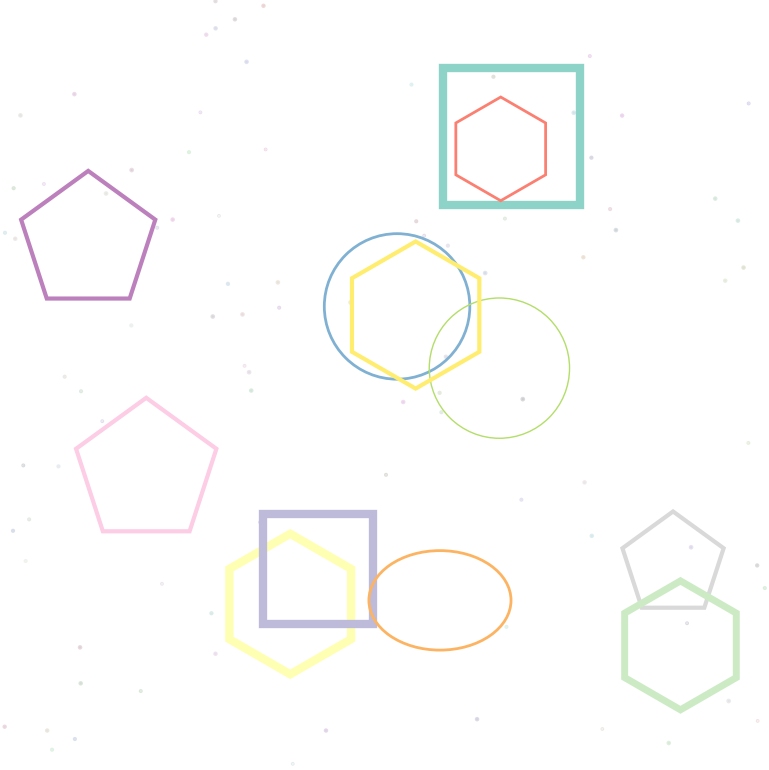[{"shape": "square", "thickness": 3, "radius": 0.44, "center": [0.664, 0.823]}, {"shape": "hexagon", "thickness": 3, "radius": 0.46, "center": [0.377, 0.216]}, {"shape": "square", "thickness": 3, "radius": 0.36, "center": [0.413, 0.261]}, {"shape": "hexagon", "thickness": 1, "radius": 0.34, "center": [0.65, 0.807]}, {"shape": "circle", "thickness": 1, "radius": 0.47, "center": [0.516, 0.602]}, {"shape": "oval", "thickness": 1, "radius": 0.46, "center": [0.571, 0.22]}, {"shape": "circle", "thickness": 0.5, "radius": 0.46, "center": [0.649, 0.522]}, {"shape": "pentagon", "thickness": 1.5, "radius": 0.48, "center": [0.19, 0.388]}, {"shape": "pentagon", "thickness": 1.5, "radius": 0.35, "center": [0.874, 0.267]}, {"shape": "pentagon", "thickness": 1.5, "radius": 0.46, "center": [0.115, 0.686]}, {"shape": "hexagon", "thickness": 2.5, "radius": 0.42, "center": [0.884, 0.162]}, {"shape": "hexagon", "thickness": 1.5, "radius": 0.48, "center": [0.54, 0.591]}]